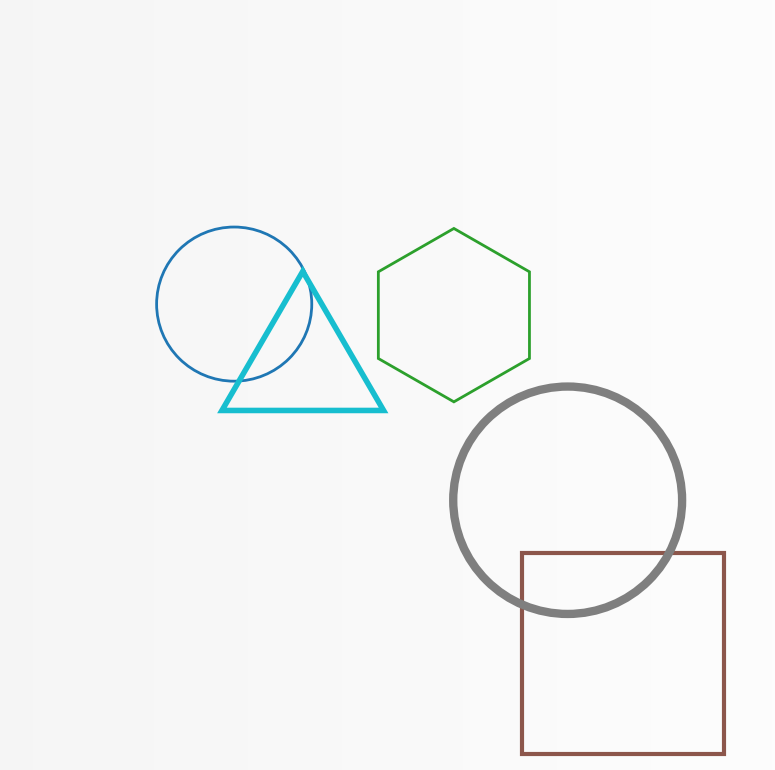[{"shape": "circle", "thickness": 1, "radius": 0.5, "center": [0.302, 0.605]}, {"shape": "hexagon", "thickness": 1, "radius": 0.56, "center": [0.586, 0.591]}, {"shape": "square", "thickness": 1.5, "radius": 0.65, "center": [0.804, 0.151]}, {"shape": "circle", "thickness": 3, "radius": 0.74, "center": [0.732, 0.35]}, {"shape": "triangle", "thickness": 2, "radius": 0.6, "center": [0.391, 0.527]}]